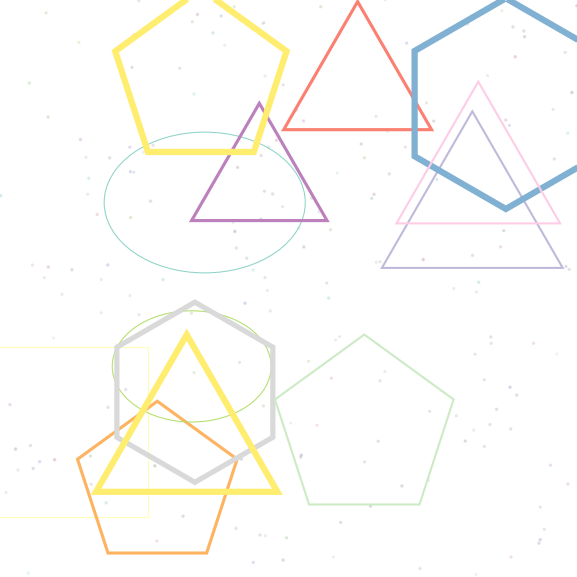[{"shape": "oval", "thickness": 0.5, "radius": 0.87, "center": [0.355, 0.648]}, {"shape": "square", "thickness": 0.5, "radius": 0.73, "center": [0.109, 0.251]}, {"shape": "triangle", "thickness": 1, "radius": 0.9, "center": [0.818, 0.626]}, {"shape": "triangle", "thickness": 1.5, "radius": 0.74, "center": [0.619, 0.848]}, {"shape": "hexagon", "thickness": 3, "radius": 0.91, "center": [0.876, 0.82]}, {"shape": "pentagon", "thickness": 1.5, "radius": 0.73, "center": [0.272, 0.159]}, {"shape": "oval", "thickness": 0.5, "radius": 0.69, "center": [0.332, 0.365]}, {"shape": "triangle", "thickness": 1, "radius": 0.82, "center": [0.828, 0.694]}, {"shape": "hexagon", "thickness": 2.5, "radius": 0.78, "center": [0.337, 0.32]}, {"shape": "triangle", "thickness": 1.5, "radius": 0.68, "center": [0.449, 0.685]}, {"shape": "pentagon", "thickness": 1, "radius": 0.81, "center": [0.631, 0.257]}, {"shape": "triangle", "thickness": 3, "radius": 0.91, "center": [0.323, 0.238]}, {"shape": "pentagon", "thickness": 3, "radius": 0.78, "center": [0.348, 0.862]}]